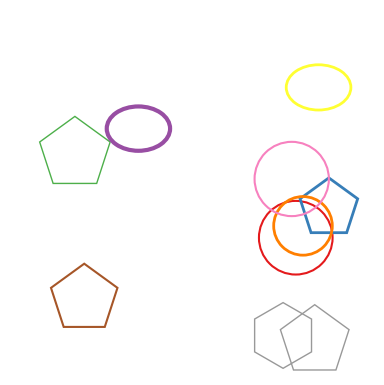[{"shape": "circle", "thickness": 1.5, "radius": 0.48, "center": [0.768, 0.383]}, {"shape": "pentagon", "thickness": 2, "radius": 0.39, "center": [0.854, 0.459]}, {"shape": "pentagon", "thickness": 1, "radius": 0.48, "center": [0.195, 0.601]}, {"shape": "oval", "thickness": 3, "radius": 0.41, "center": [0.36, 0.666]}, {"shape": "circle", "thickness": 2, "radius": 0.38, "center": [0.787, 0.413]}, {"shape": "oval", "thickness": 2, "radius": 0.42, "center": [0.827, 0.773]}, {"shape": "pentagon", "thickness": 1.5, "radius": 0.45, "center": [0.219, 0.224]}, {"shape": "circle", "thickness": 1.5, "radius": 0.48, "center": [0.758, 0.535]}, {"shape": "hexagon", "thickness": 1, "radius": 0.43, "center": [0.735, 0.129]}, {"shape": "pentagon", "thickness": 1, "radius": 0.47, "center": [0.817, 0.115]}]